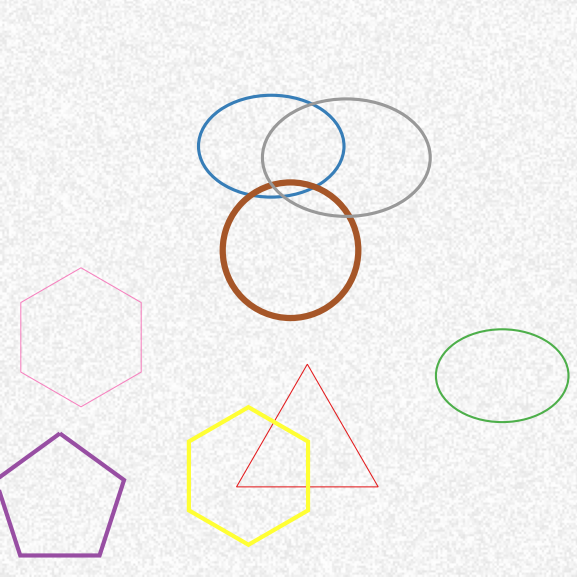[{"shape": "triangle", "thickness": 0.5, "radius": 0.71, "center": [0.532, 0.227]}, {"shape": "oval", "thickness": 1.5, "radius": 0.63, "center": [0.47, 0.746]}, {"shape": "oval", "thickness": 1, "radius": 0.57, "center": [0.87, 0.349]}, {"shape": "pentagon", "thickness": 2, "radius": 0.58, "center": [0.104, 0.132]}, {"shape": "hexagon", "thickness": 2, "radius": 0.6, "center": [0.43, 0.175]}, {"shape": "circle", "thickness": 3, "radius": 0.59, "center": [0.503, 0.566]}, {"shape": "hexagon", "thickness": 0.5, "radius": 0.6, "center": [0.14, 0.415]}, {"shape": "oval", "thickness": 1.5, "radius": 0.73, "center": [0.6, 0.726]}]